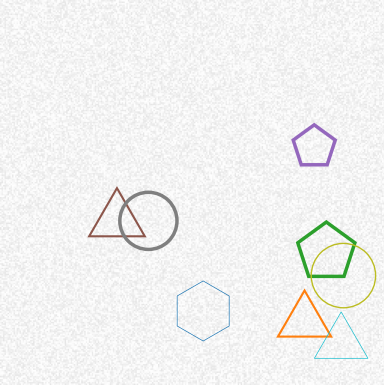[{"shape": "hexagon", "thickness": 0.5, "radius": 0.39, "center": [0.528, 0.192]}, {"shape": "triangle", "thickness": 1.5, "radius": 0.4, "center": [0.791, 0.166]}, {"shape": "pentagon", "thickness": 2.5, "radius": 0.39, "center": [0.848, 0.345]}, {"shape": "pentagon", "thickness": 2.5, "radius": 0.29, "center": [0.816, 0.618]}, {"shape": "triangle", "thickness": 1.5, "radius": 0.42, "center": [0.304, 0.428]}, {"shape": "circle", "thickness": 2.5, "radius": 0.37, "center": [0.385, 0.426]}, {"shape": "circle", "thickness": 1, "radius": 0.42, "center": [0.892, 0.284]}, {"shape": "triangle", "thickness": 0.5, "radius": 0.4, "center": [0.886, 0.109]}]